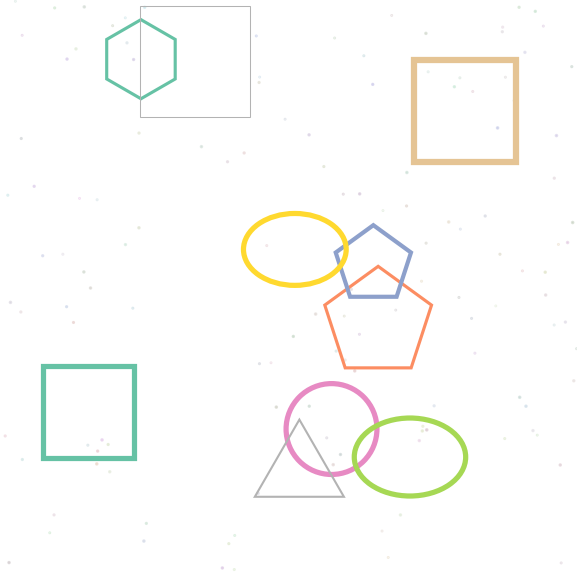[{"shape": "hexagon", "thickness": 1.5, "radius": 0.34, "center": [0.244, 0.897]}, {"shape": "square", "thickness": 2.5, "radius": 0.4, "center": [0.153, 0.285]}, {"shape": "pentagon", "thickness": 1.5, "radius": 0.49, "center": [0.655, 0.441]}, {"shape": "pentagon", "thickness": 2, "radius": 0.34, "center": [0.646, 0.541]}, {"shape": "circle", "thickness": 2.5, "radius": 0.39, "center": [0.574, 0.256]}, {"shape": "oval", "thickness": 2.5, "radius": 0.48, "center": [0.71, 0.208]}, {"shape": "oval", "thickness": 2.5, "radius": 0.44, "center": [0.511, 0.567]}, {"shape": "square", "thickness": 3, "radius": 0.44, "center": [0.804, 0.807]}, {"shape": "square", "thickness": 0.5, "radius": 0.48, "center": [0.338, 0.893]}, {"shape": "triangle", "thickness": 1, "radius": 0.45, "center": [0.518, 0.183]}]